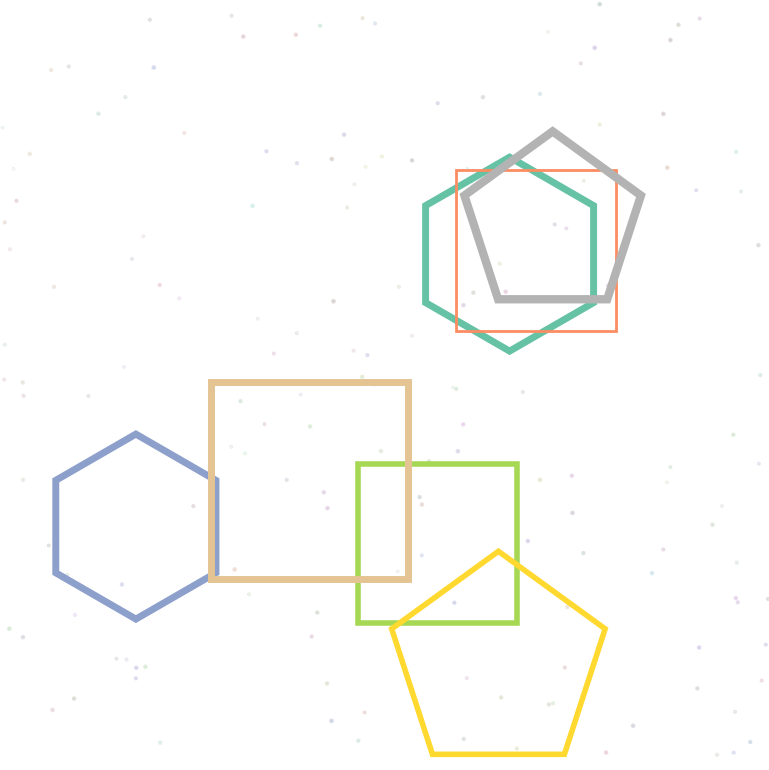[{"shape": "hexagon", "thickness": 2.5, "radius": 0.63, "center": [0.662, 0.67]}, {"shape": "square", "thickness": 1, "radius": 0.52, "center": [0.696, 0.675]}, {"shape": "hexagon", "thickness": 2.5, "radius": 0.6, "center": [0.176, 0.316]}, {"shape": "square", "thickness": 2, "radius": 0.52, "center": [0.568, 0.295]}, {"shape": "pentagon", "thickness": 2, "radius": 0.73, "center": [0.647, 0.138]}, {"shape": "square", "thickness": 2.5, "radius": 0.64, "center": [0.402, 0.376]}, {"shape": "pentagon", "thickness": 3, "radius": 0.6, "center": [0.718, 0.709]}]